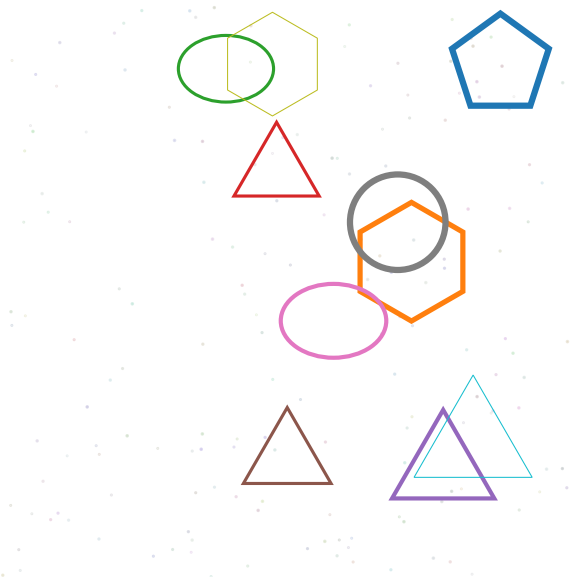[{"shape": "pentagon", "thickness": 3, "radius": 0.44, "center": [0.866, 0.887]}, {"shape": "hexagon", "thickness": 2.5, "radius": 0.51, "center": [0.713, 0.546]}, {"shape": "oval", "thickness": 1.5, "radius": 0.41, "center": [0.391, 0.88]}, {"shape": "triangle", "thickness": 1.5, "radius": 0.43, "center": [0.479, 0.702]}, {"shape": "triangle", "thickness": 2, "radius": 0.51, "center": [0.767, 0.187]}, {"shape": "triangle", "thickness": 1.5, "radius": 0.44, "center": [0.497, 0.206]}, {"shape": "oval", "thickness": 2, "radius": 0.46, "center": [0.578, 0.444]}, {"shape": "circle", "thickness": 3, "radius": 0.41, "center": [0.689, 0.614]}, {"shape": "hexagon", "thickness": 0.5, "radius": 0.45, "center": [0.472, 0.888]}, {"shape": "triangle", "thickness": 0.5, "radius": 0.59, "center": [0.819, 0.232]}]